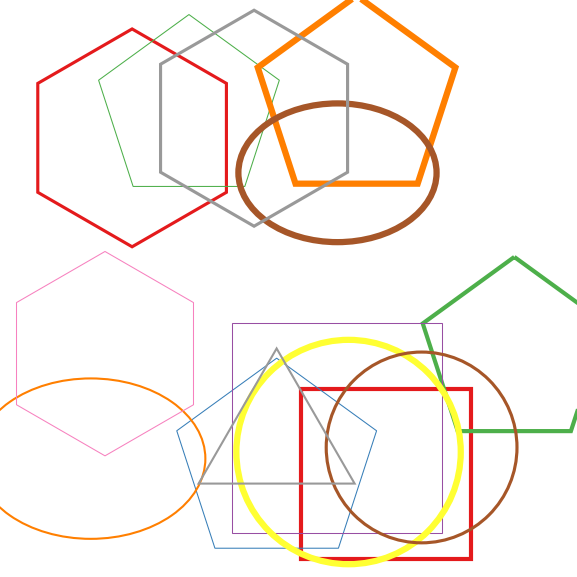[{"shape": "square", "thickness": 2, "radius": 0.74, "center": [0.668, 0.179]}, {"shape": "hexagon", "thickness": 1.5, "radius": 0.94, "center": [0.229, 0.76]}, {"shape": "pentagon", "thickness": 0.5, "radius": 0.91, "center": [0.479, 0.197]}, {"shape": "pentagon", "thickness": 0.5, "radius": 0.82, "center": [0.327, 0.809]}, {"shape": "pentagon", "thickness": 2, "radius": 0.83, "center": [0.891, 0.387]}, {"shape": "square", "thickness": 0.5, "radius": 0.91, "center": [0.583, 0.258]}, {"shape": "oval", "thickness": 1, "radius": 0.99, "center": [0.157, 0.205]}, {"shape": "pentagon", "thickness": 3, "radius": 0.9, "center": [0.617, 0.827]}, {"shape": "circle", "thickness": 3, "radius": 0.97, "center": [0.604, 0.216]}, {"shape": "circle", "thickness": 1.5, "radius": 0.83, "center": [0.73, 0.224]}, {"shape": "oval", "thickness": 3, "radius": 0.86, "center": [0.584, 0.7]}, {"shape": "hexagon", "thickness": 0.5, "radius": 0.88, "center": [0.182, 0.387]}, {"shape": "hexagon", "thickness": 1.5, "radius": 0.93, "center": [0.44, 0.794]}, {"shape": "triangle", "thickness": 1, "radius": 0.78, "center": [0.479, 0.24]}]